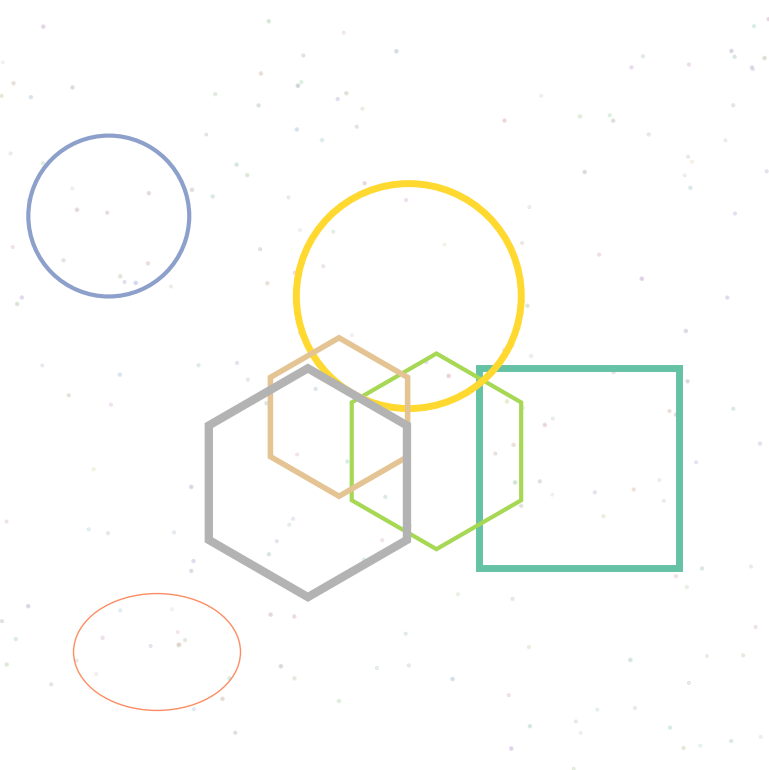[{"shape": "square", "thickness": 2.5, "radius": 0.65, "center": [0.751, 0.393]}, {"shape": "oval", "thickness": 0.5, "radius": 0.54, "center": [0.204, 0.153]}, {"shape": "circle", "thickness": 1.5, "radius": 0.52, "center": [0.141, 0.719]}, {"shape": "hexagon", "thickness": 1.5, "radius": 0.64, "center": [0.567, 0.414]}, {"shape": "circle", "thickness": 2.5, "radius": 0.73, "center": [0.531, 0.615]}, {"shape": "hexagon", "thickness": 2, "radius": 0.51, "center": [0.44, 0.458]}, {"shape": "hexagon", "thickness": 3, "radius": 0.74, "center": [0.4, 0.373]}]